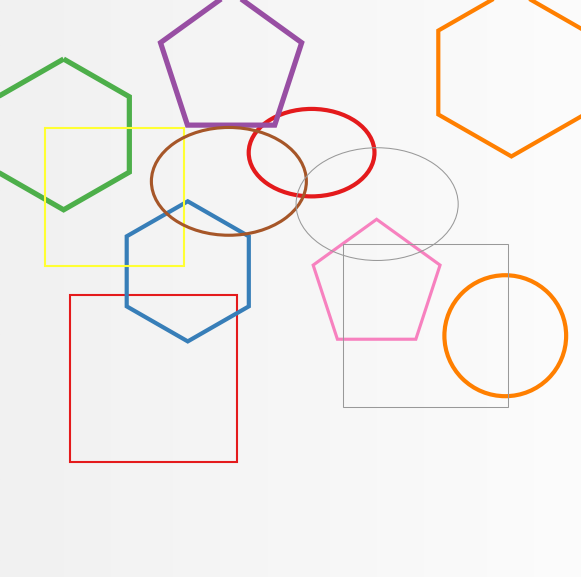[{"shape": "square", "thickness": 1, "radius": 0.72, "center": [0.264, 0.343]}, {"shape": "oval", "thickness": 2, "radius": 0.54, "center": [0.536, 0.735]}, {"shape": "hexagon", "thickness": 2, "radius": 0.61, "center": [0.323, 0.529]}, {"shape": "hexagon", "thickness": 2.5, "radius": 0.65, "center": [0.109, 0.766]}, {"shape": "pentagon", "thickness": 2.5, "radius": 0.64, "center": [0.398, 0.886]}, {"shape": "circle", "thickness": 2, "radius": 0.52, "center": [0.869, 0.418]}, {"shape": "hexagon", "thickness": 2, "radius": 0.73, "center": [0.88, 0.874]}, {"shape": "square", "thickness": 1, "radius": 0.6, "center": [0.198, 0.658]}, {"shape": "oval", "thickness": 1.5, "radius": 0.67, "center": [0.394, 0.685]}, {"shape": "pentagon", "thickness": 1.5, "radius": 0.57, "center": [0.648, 0.505]}, {"shape": "oval", "thickness": 0.5, "radius": 0.7, "center": [0.649, 0.646]}, {"shape": "square", "thickness": 0.5, "radius": 0.71, "center": [0.732, 0.436]}]